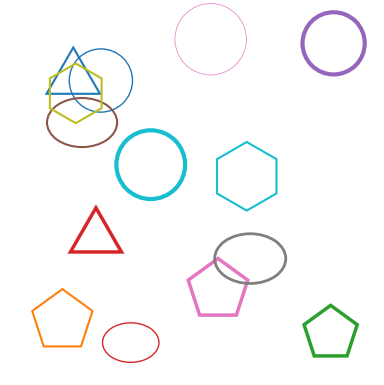[{"shape": "triangle", "thickness": 1.5, "radius": 0.4, "center": [0.19, 0.796]}, {"shape": "circle", "thickness": 1, "radius": 0.41, "center": [0.262, 0.791]}, {"shape": "pentagon", "thickness": 1.5, "radius": 0.41, "center": [0.162, 0.167]}, {"shape": "pentagon", "thickness": 2.5, "radius": 0.36, "center": [0.859, 0.134]}, {"shape": "oval", "thickness": 1, "radius": 0.37, "center": [0.34, 0.11]}, {"shape": "triangle", "thickness": 2.5, "radius": 0.38, "center": [0.249, 0.384]}, {"shape": "circle", "thickness": 3, "radius": 0.4, "center": [0.867, 0.887]}, {"shape": "oval", "thickness": 1.5, "radius": 0.46, "center": [0.213, 0.682]}, {"shape": "circle", "thickness": 0.5, "radius": 0.46, "center": [0.547, 0.898]}, {"shape": "pentagon", "thickness": 2.5, "radius": 0.41, "center": [0.566, 0.247]}, {"shape": "oval", "thickness": 2, "radius": 0.46, "center": [0.65, 0.328]}, {"shape": "hexagon", "thickness": 1.5, "radius": 0.39, "center": [0.197, 0.758]}, {"shape": "circle", "thickness": 3, "radius": 0.45, "center": [0.392, 0.572]}, {"shape": "hexagon", "thickness": 1.5, "radius": 0.45, "center": [0.641, 0.542]}]